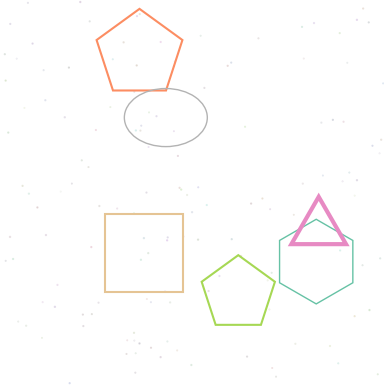[{"shape": "hexagon", "thickness": 1, "radius": 0.55, "center": [0.821, 0.321]}, {"shape": "pentagon", "thickness": 1.5, "radius": 0.59, "center": [0.362, 0.86]}, {"shape": "triangle", "thickness": 3, "radius": 0.41, "center": [0.828, 0.407]}, {"shape": "pentagon", "thickness": 1.5, "radius": 0.5, "center": [0.619, 0.237]}, {"shape": "square", "thickness": 1.5, "radius": 0.51, "center": [0.375, 0.342]}, {"shape": "oval", "thickness": 1, "radius": 0.54, "center": [0.431, 0.695]}]